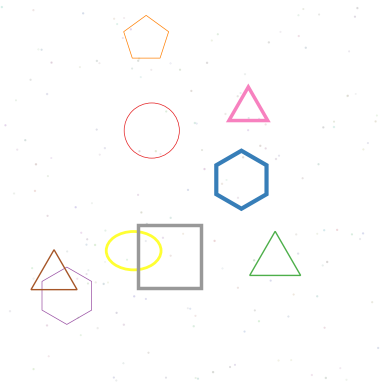[{"shape": "circle", "thickness": 0.5, "radius": 0.36, "center": [0.394, 0.661]}, {"shape": "hexagon", "thickness": 3, "radius": 0.38, "center": [0.627, 0.533]}, {"shape": "triangle", "thickness": 1, "radius": 0.38, "center": [0.715, 0.323]}, {"shape": "hexagon", "thickness": 0.5, "radius": 0.37, "center": [0.174, 0.232]}, {"shape": "pentagon", "thickness": 0.5, "radius": 0.31, "center": [0.38, 0.899]}, {"shape": "oval", "thickness": 2, "radius": 0.36, "center": [0.347, 0.349]}, {"shape": "triangle", "thickness": 1, "radius": 0.35, "center": [0.14, 0.282]}, {"shape": "triangle", "thickness": 2.5, "radius": 0.29, "center": [0.645, 0.716]}, {"shape": "square", "thickness": 2.5, "radius": 0.41, "center": [0.44, 0.334]}]